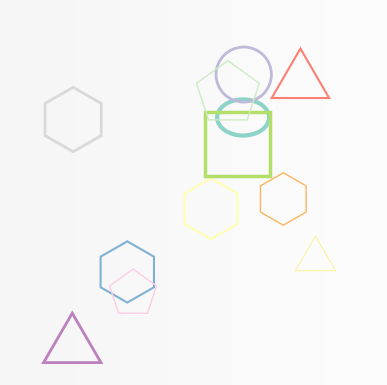[{"shape": "oval", "thickness": 3, "radius": 0.33, "center": [0.627, 0.695]}, {"shape": "hexagon", "thickness": 1.5, "radius": 0.4, "center": [0.544, 0.458]}, {"shape": "circle", "thickness": 2, "radius": 0.36, "center": [0.629, 0.806]}, {"shape": "triangle", "thickness": 1.5, "radius": 0.43, "center": [0.775, 0.788]}, {"shape": "hexagon", "thickness": 1.5, "radius": 0.4, "center": [0.328, 0.294]}, {"shape": "hexagon", "thickness": 1, "radius": 0.34, "center": [0.731, 0.483]}, {"shape": "square", "thickness": 2.5, "radius": 0.42, "center": [0.613, 0.626]}, {"shape": "pentagon", "thickness": 1, "radius": 0.32, "center": [0.343, 0.238]}, {"shape": "hexagon", "thickness": 2, "radius": 0.42, "center": [0.189, 0.69]}, {"shape": "triangle", "thickness": 2, "radius": 0.43, "center": [0.186, 0.101]}, {"shape": "pentagon", "thickness": 1, "radius": 0.42, "center": [0.588, 0.757]}, {"shape": "triangle", "thickness": 0.5, "radius": 0.3, "center": [0.814, 0.326]}]